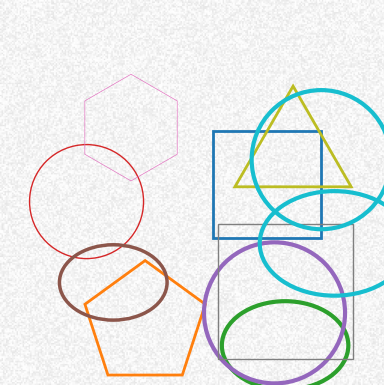[{"shape": "square", "thickness": 2, "radius": 0.7, "center": [0.693, 0.52]}, {"shape": "pentagon", "thickness": 2, "radius": 0.82, "center": [0.377, 0.159]}, {"shape": "oval", "thickness": 3, "radius": 0.82, "center": [0.741, 0.103]}, {"shape": "circle", "thickness": 1, "radius": 0.74, "center": [0.225, 0.476]}, {"shape": "circle", "thickness": 3, "radius": 0.92, "center": [0.713, 0.187]}, {"shape": "oval", "thickness": 2.5, "radius": 0.7, "center": [0.294, 0.266]}, {"shape": "hexagon", "thickness": 0.5, "radius": 0.69, "center": [0.34, 0.669]}, {"shape": "square", "thickness": 1, "radius": 0.88, "center": [0.742, 0.243]}, {"shape": "triangle", "thickness": 2, "radius": 0.87, "center": [0.761, 0.602]}, {"shape": "circle", "thickness": 3, "radius": 0.9, "center": [0.834, 0.585]}, {"shape": "oval", "thickness": 3, "radius": 0.97, "center": [0.869, 0.368]}]